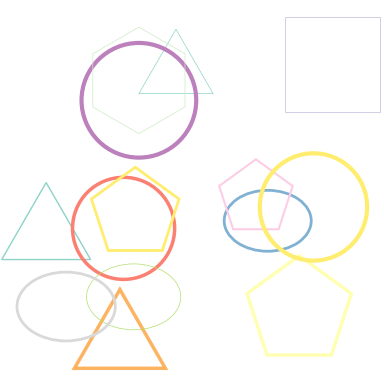[{"shape": "triangle", "thickness": 1, "radius": 0.67, "center": [0.12, 0.393]}, {"shape": "triangle", "thickness": 0.5, "radius": 0.56, "center": [0.457, 0.812]}, {"shape": "pentagon", "thickness": 2.5, "radius": 0.71, "center": [0.777, 0.193]}, {"shape": "square", "thickness": 0.5, "radius": 0.62, "center": [0.863, 0.833]}, {"shape": "circle", "thickness": 2.5, "radius": 0.66, "center": [0.321, 0.407]}, {"shape": "oval", "thickness": 2, "radius": 0.57, "center": [0.695, 0.427]}, {"shape": "triangle", "thickness": 2.5, "radius": 0.68, "center": [0.311, 0.112]}, {"shape": "oval", "thickness": 0.5, "radius": 0.61, "center": [0.347, 0.229]}, {"shape": "pentagon", "thickness": 1.5, "radius": 0.5, "center": [0.665, 0.486]}, {"shape": "oval", "thickness": 2, "radius": 0.64, "center": [0.172, 0.204]}, {"shape": "circle", "thickness": 3, "radius": 0.74, "center": [0.361, 0.74]}, {"shape": "hexagon", "thickness": 0.5, "radius": 0.69, "center": [0.361, 0.791]}, {"shape": "pentagon", "thickness": 2, "radius": 0.6, "center": [0.351, 0.446]}, {"shape": "circle", "thickness": 3, "radius": 0.7, "center": [0.814, 0.462]}]